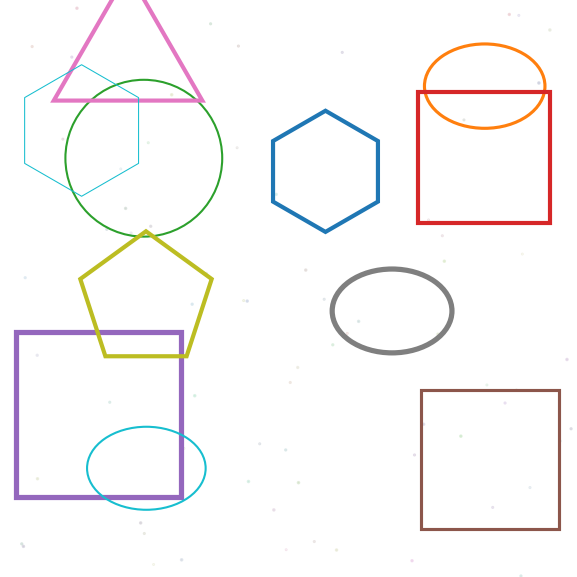[{"shape": "hexagon", "thickness": 2, "radius": 0.52, "center": [0.564, 0.702]}, {"shape": "oval", "thickness": 1.5, "radius": 0.52, "center": [0.839, 0.85]}, {"shape": "circle", "thickness": 1, "radius": 0.68, "center": [0.249, 0.725]}, {"shape": "square", "thickness": 2, "radius": 0.57, "center": [0.838, 0.726]}, {"shape": "square", "thickness": 2.5, "radius": 0.71, "center": [0.171, 0.281]}, {"shape": "square", "thickness": 1.5, "radius": 0.6, "center": [0.848, 0.203]}, {"shape": "triangle", "thickness": 2, "radius": 0.74, "center": [0.222, 0.899]}, {"shape": "oval", "thickness": 2.5, "radius": 0.52, "center": [0.679, 0.461]}, {"shape": "pentagon", "thickness": 2, "radius": 0.6, "center": [0.253, 0.479]}, {"shape": "hexagon", "thickness": 0.5, "radius": 0.57, "center": [0.141, 0.773]}, {"shape": "oval", "thickness": 1, "radius": 0.51, "center": [0.253, 0.188]}]